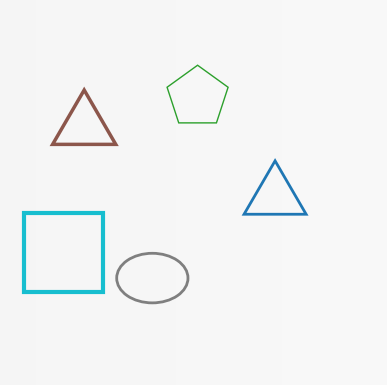[{"shape": "triangle", "thickness": 2, "radius": 0.46, "center": [0.71, 0.49]}, {"shape": "pentagon", "thickness": 1, "radius": 0.41, "center": [0.51, 0.748]}, {"shape": "triangle", "thickness": 2.5, "radius": 0.47, "center": [0.217, 0.672]}, {"shape": "oval", "thickness": 2, "radius": 0.46, "center": [0.393, 0.278]}, {"shape": "square", "thickness": 3, "radius": 0.51, "center": [0.164, 0.344]}]